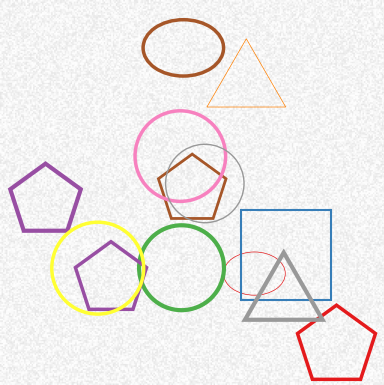[{"shape": "oval", "thickness": 0.5, "radius": 0.4, "center": [0.661, 0.289]}, {"shape": "pentagon", "thickness": 2.5, "radius": 0.53, "center": [0.874, 0.101]}, {"shape": "square", "thickness": 1.5, "radius": 0.58, "center": [0.743, 0.338]}, {"shape": "circle", "thickness": 3, "radius": 0.55, "center": [0.471, 0.305]}, {"shape": "pentagon", "thickness": 2.5, "radius": 0.49, "center": [0.288, 0.275]}, {"shape": "pentagon", "thickness": 3, "radius": 0.48, "center": [0.118, 0.479]}, {"shape": "triangle", "thickness": 0.5, "radius": 0.59, "center": [0.64, 0.781]}, {"shape": "circle", "thickness": 2.5, "radius": 0.6, "center": [0.254, 0.304]}, {"shape": "pentagon", "thickness": 2, "radius": 0.46, "center": [0.499, 0.507]}, {"shape": "oval", "thickness": 2.5, "radius": 0.52, "center": [0.476, 0.876]}, {"shape": "circle", "thickness": 2.5, "radius": 0.59, "center": [0.468, 0.595]}, {"shape": "triangle", "thickness": 3, "radius": 0.58, "center": [0.737, 0.228]}, {"shape": "circle", "thickness": 1, "radius": 0.51, "center": [0.532, 0.523]}]